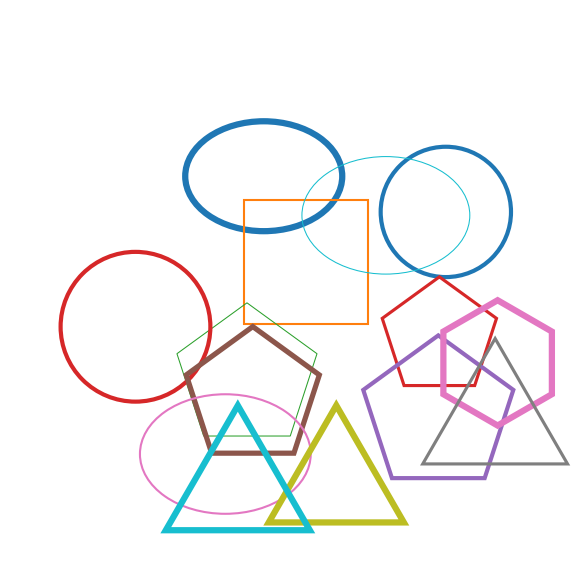[{"shape": "oval", "thickness": 3, "radius": 0.68, "center": [0.457, 0.694]}, {"shape": "circle", "thickness": 2, "radius": 0.56, "center": [0.772, 0.632]}, {"shape": "square", "thickness": 1, "radius": 0.54, "center": [0.53, 0.546]}, {"shape": "pentagon", "thickness": 0.5, "radius": 0.64, "center": [0.428, 0.347]}, {"shape": "circle", "thickness": 2, "radius": 0.65, "center": [0.235, 0.433]}, {"shape": "pentagon", "thickness": 1.5, "radius": 0.52, "center": [0.761, 0.416]}, {"shape": "pentagon", "thickness": 2, "radius": 0.68, "center": [0.759, 0.282]}, {"shape": "pentagon", "thickness": 2.5, "radius": 0.61, "center": [0.438, 0.312]}, {"shape": "oval", "thickness": 1, "radius": 0.74, "center": [0.39, 0.213]}, {"shape": "hexagon", "thickness": 3, "radius": 0.54, "center": [0.862, 0.371]}, {"shape": "triangle", "thickness": 1.5, "radius": 0.72, "center": [0.857, 0.268]}, {"shape": "triangle", "thickness": 3, "radius": 0.68, "center": [0.582, 0.162]}, {"shape": "triangle", "thickness": 3, "radius": 0.72, "center": [0.412, 0.153]}, {"shape": "oval", "thickness": 0.5, "radius": 0.73, "center": [0.668, 0.626]}]